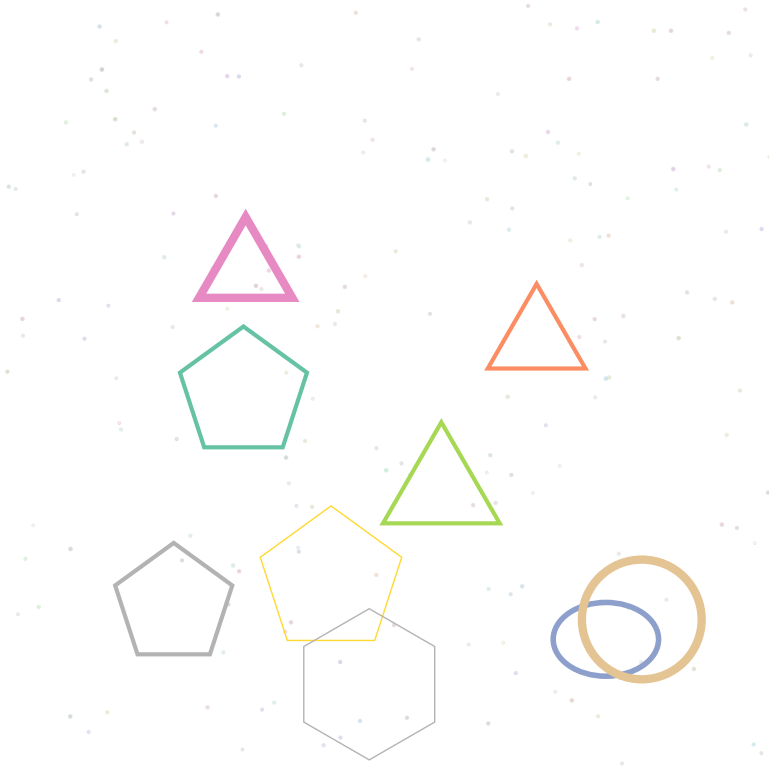[{"shape": "pentagon", "thickness": 1.5, "radius": 0.43, "center": [0.316, 0.489]}, {"shape": "triangle", "thickness": 1.5, "radius": 0.37, "center": [0.697, 0.558]}, {"shape": "oval", "thickness": 2, "radius": 0.34, "center": [0.787, 0.17]}, {"shape": "triangle", "thickness": 3, "radius": 0.35, "center": [0.319, 0.648]}, {"shape": "triangle", "thickness": 1.5, "radius": 0.44, "center": [0.573, 0.364]}, {"shape": "pentagon", "thickness": 0.5, "radius": 0.48, "center": [0.43, 0.246]}, {"shape": "circle", "thickness": 3, "radius": 0.39, "center": [0.833, 0.196]}, {"shape": "pentagon", "thickness": 1.5, "radius": 0.4, "center": [0.226, 0.215]}, {"shape": "hexagon", "thickness": 0.5, "radius": 0.49, "center": [0.48, 0.111]}]